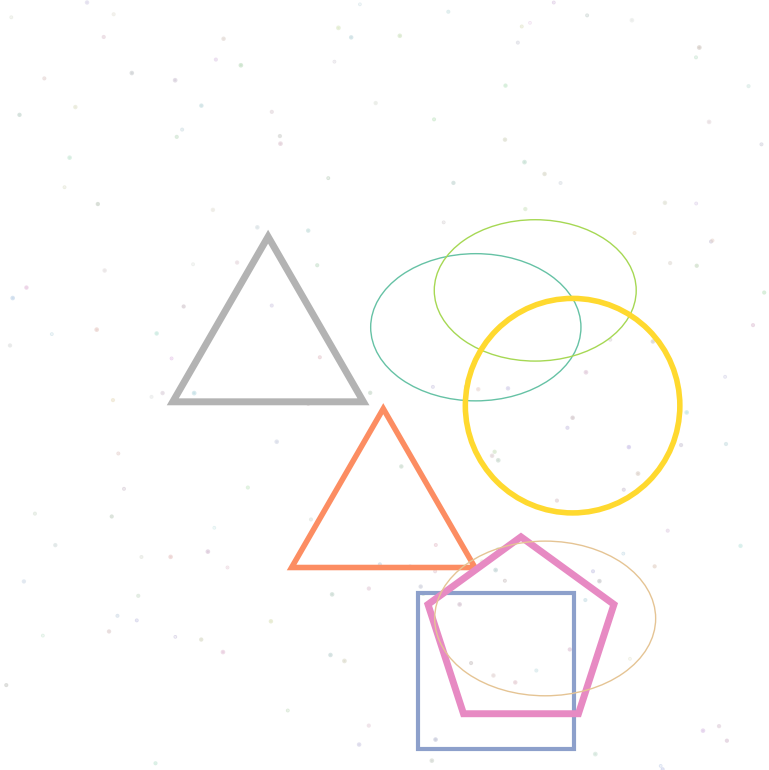[{"shape": "oval", "thickness": 0.5, "radius": 0.68, "center": [0.618, 0.575]}, {"shape": "triangle", "thickness": 2, "radius": 0.69, "center": [0.498, 0.332]}, {"shape": "square", "thickness": 1.5, "radius": 0.51, "center": [0.644, 0.129]}, {"shape": "pentagon", "thickness": 2.5, "radius": 0.63, "center": [0.677, 0.176]}, {"shape": "oval", "thickness": 0.5, "radius": 0.66, "center": [0.695, 0.623]}, {"shape": "circle", "thickness": 2, "radius": 0.7, "center": [0.744, 0.473]}, {"shape": "oval", "thickness": 0.5, "radius": 0.72, "center": [0.708, 0.197]}, {"shape": "triangle", "thickness": 2.5, "radius": 0.71, "center": [0.348, 0.55]}]